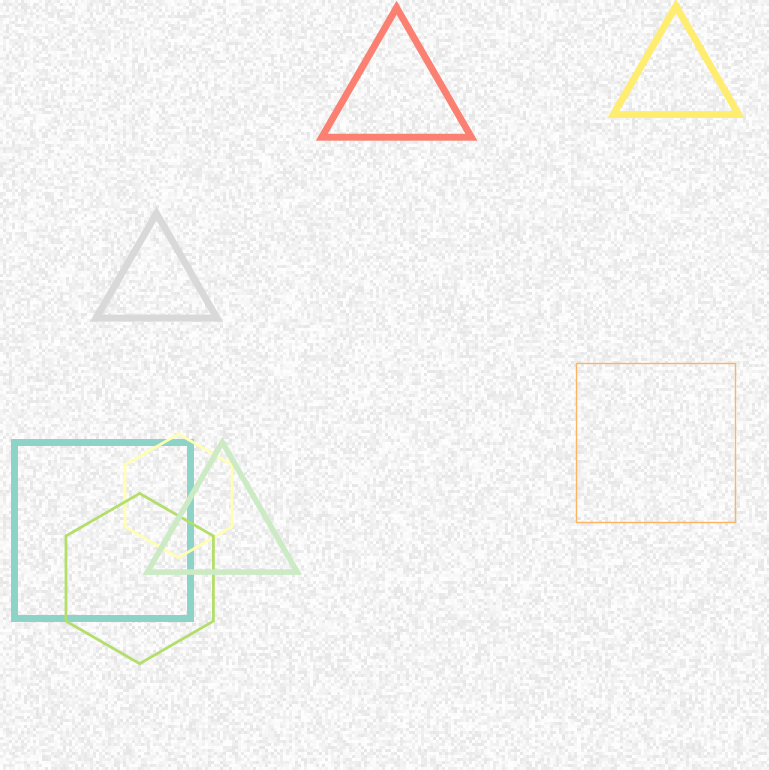[{"shape": "square", "thickness": 2.5, "radius": 0.57, "center": [0.132, 0.312]}, {"shape": "hexagon", "thickness": 1, "radius": 0.4, "center": [0.232, 0.356]}, {"shape": "triangle", "thickness": 2.5, "radius": 0.56, "center": [0.515, 0.878]}, {"shape": "square", "thickness": 0.5, "radius": 0.52, "center": [0.851, 0.426]}, {"shape": "hexagon", "thickness": 1, "radius": 0.55, "center": [0.181, 0.249]}, {"shape": "triangle", "thickness": 2.5, "radius": 0.45, "center": [0.203, 0.632]}, {"shape": "triangle", "thickness": 2, "radius": 0.56, "center": [0.289, 0.313]}, {"shape": "triangle", "thickness": 2.5, "radius": 0.47, "center": [0.878, 0.898]}]